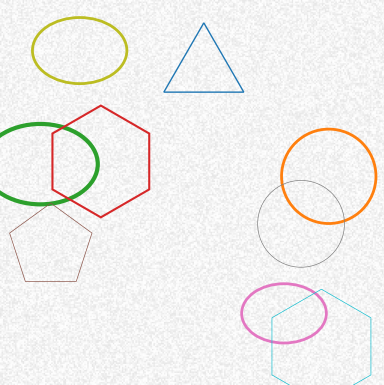[{"shape": "triangle", "thickness": 1, "radius": 0.6, "center": [0.529, 0.821]}, {"shape": "circle", "thickness": 2, "radius": 0.61, "center": [0.854, 0.542]}, {"shape": "oval", "thickness": 3, "radius": 0.75, "center": [0.105, 0.574]}, {"shape": "hexagon", "thickness": 1.5, "radius": 0.73, "center": [0.262, 0.581]}, {"shape": "pentagon", "thickness": 0.5, "radius": 0.56, "center": [0.132, 0.36]}, {"shape": "oval", "thickness": 2, "radius": 0.55, "center": [0.738, 0.186]}, {"shape": "circle", "thickness": 0.5, "radius": 0.56, "center": [0.782, 0.419]}, {"shape": "oval", "thickness": 2, "radius": 0.61, "center": [0.207, 0.869]}, {"shape": "hexagon", "thickness": 0.5, "radius": 0.74, "center": [0.835, 0.1]}]